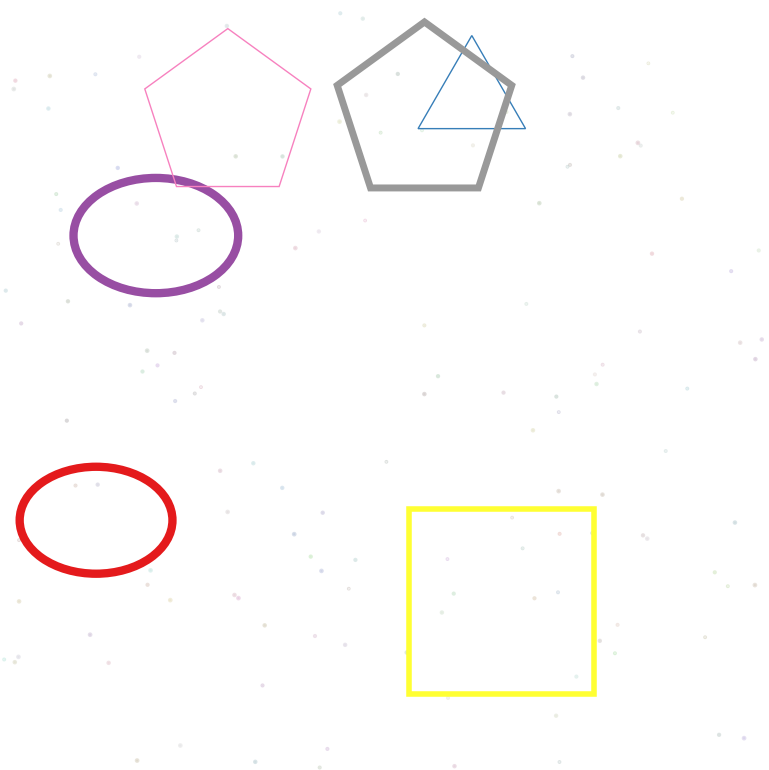[{"shape": "oval", "thickness": 3, "radius": 0.5, "center": [0.125, 0.324]}, {"shape": "triangle", "thickness": 0.5, "radius": 0.4, "center": [0.613, 0.873]}, {"shape": "oval", "thickness": 3, "radius": 0.53, "center": [0.202, 0.694]}, {"shape": "square", "thickness": 2, "radius": 0.6, "center": [0.652, 0.219]}, {"shape": "pentagon", "thickness": 0.5, "radius": 0.57, "center": [0.296, 0.849]}, {"shape": "pentagon", "thickness": 2.5, "radius": 0.6, "center": [0.551, 0.852]}]